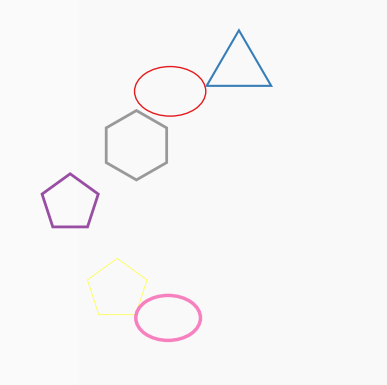[{"shape": "oval", "thickness": 1, "radius": 0.46, "center": [0.439, 0.763]}, {"shape": "triangle", "thickness": 1.5, "radius": 0.48, "center": [0.617, 0.825]}, {"shape": "pentagon", "thickness": 2, "radius": 0.38, "center": [0.181, 0.472]}, {"shape": "pentagon", "thickness": 0.5, "radius": 0.4, "center": [0.302, 0.248]}, {"shape": "oval", "thickness": 2.5, "radius": 0.42, "center": [0.434, 0.174]}, {"shape": "hexagon", "thickness": 2, "radius": 0.45, "center": [0.352, 0.623]}]